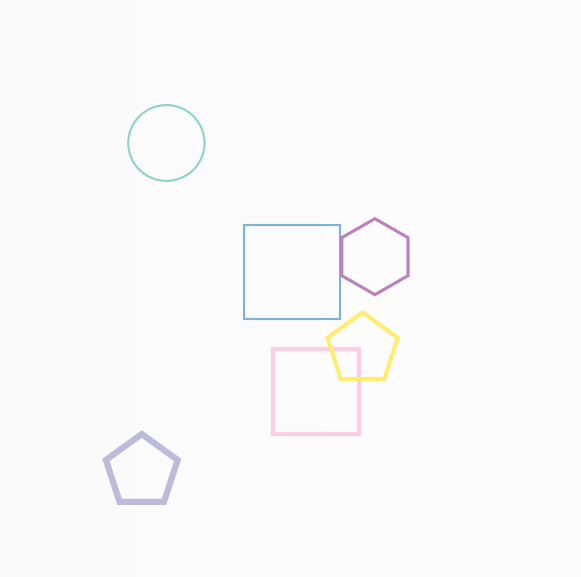[{"shape": "circle", "thickness": 1, "radius": 0.33, "center": [0.286, 0.752]}, {"shape": "pentagon", "thickness": 3, "radius": 0.32, "center": [0.244, 0.183]}, {"shape": "square", "thickness": 1, "radius": 0.41, "center": [0.502, 0.528]}, {"shape": "square", "thickness": 2, "radius": 0.37, "center": [0.543, 0.321]}, {"shape": "hexagon", "thickness": 1.5, "radius": 0.33, "center": [0.645, 0.555]}, {"shape": "pentagon", "thickness": 2, "radius": 0.32, "center": [0.624, 0.394]}]